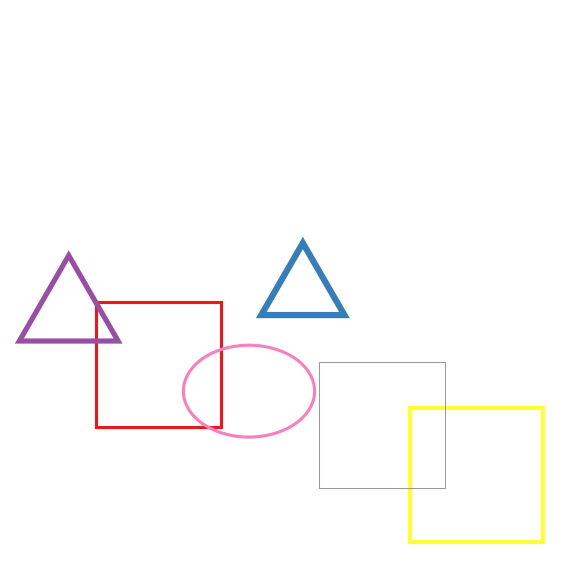[{"shape": "square", "thickness": 1.5, "radius": 0.54, "center": [0.274, 0.368]}, {"shape": "triangle", "thickness": 3, "radius": 0.42, "center": [0.524, 0.495]}, {"shape": "triangle", "thickness": 2.5, "radius": 0.49, "center": [0.119, 0.458]}, {"shape": "square", "thickness": 2, "radius": 0.58, "center": [0.825, 0.177]}, {"shape": "oval", "thickness": 1.5, "radius": 0.57, "center": [0.431, 0.322]}, {"shape": "square", "thickness": 0.5, "radius": 0.55, "center": [0.661, 0.263]}]